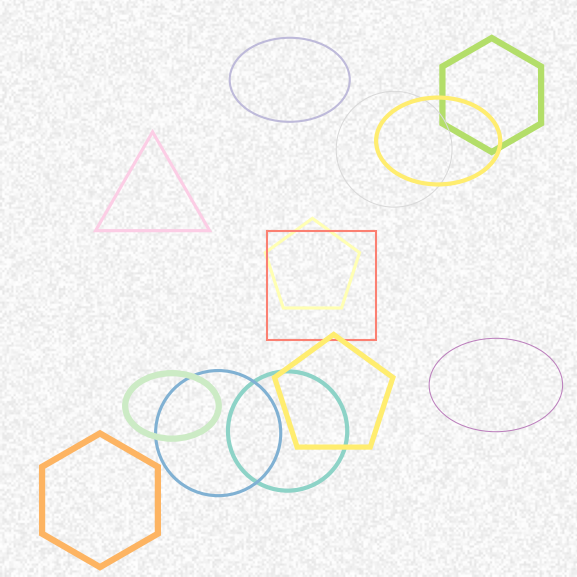[{"shape": "circle", "thickness": 2, "radius": 0.52, "center": [0.498, 0.253]}, {"shape": "pentagon", "thickness": 1.5, "radius": 0.43, "center": [0.541, 0.535]}, {"shape": "oval", "thickness": 1, "radius": 0.52, "center": [0.502, 0.861]}, {"shape": "square", "thickness": 1, "radius": 0.47, "center": [0.557, 0.505]}, {"shape": "circle", "thickness": 1.5, "radius": 0.54, "center": [0.378, 0.249]}, {"shape": "hexagon", "thickness": 3, "radius": 0.58, "center": [0.173, 0.133]}, {"shape": "hexagon", "thickness": 3, "radius": 0.49, "center": [0.852, 0.835]}, {"shape": "triangle", "thickness": 1.5, "radius": 0.57, "center": [0.264, 0.657]}, {"shape": "circle", "thickness": 0.5, "radius": 0.5, "center": [0.682, 0.741]}, {"shape": "oval", "thickness": 0.5, "radius": 0.58, "center": [0.859, 0.332]}, {"shape": "oval", "thickness": 3, "radius": 0.41, "center": [0.298, 0.296]}, {"shape": "pentagon", "thickness": 2.5, "radius": 0.54, "center": [0.578, 0.312]}, {"shape": "oval", "thickness": 2, "radius": 0.54, "center": [0.759, 0.755]}]